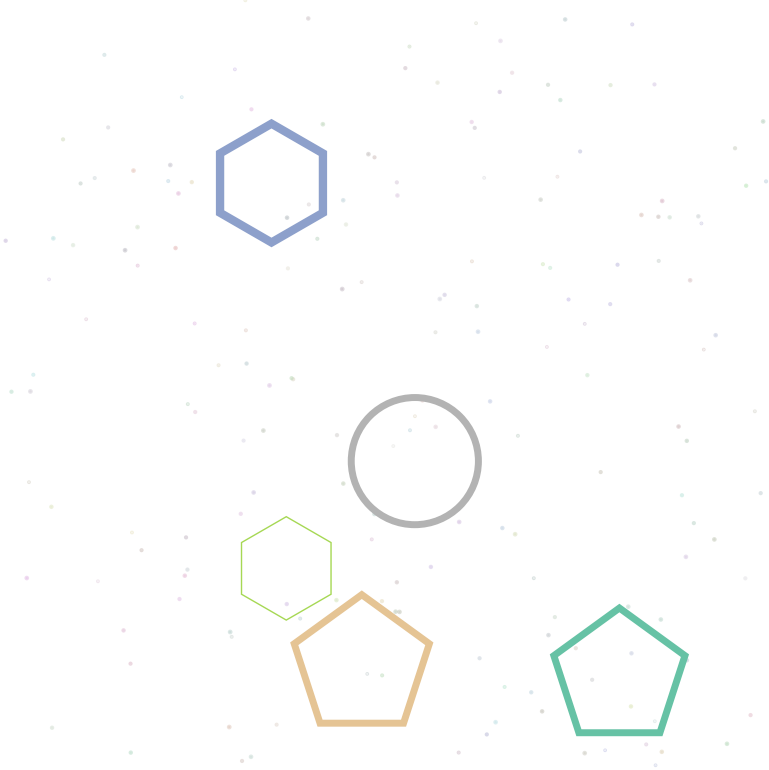[{"shape": "pentagon", "thickness": 2.5, "radius": 0.45, "center": [0.804, 0.121]}, {"shape": "hexagon", "thickness": 3, "radius": 0.39, "center": [0.353, 0.762]}, {"shape": "hexagon", "thickness": 0.5, "radius": 0.34, "center": [0.372, 0.262]}, {"shape": "pentagon", "thickness": 2.5, "radius": 0.46, "center": [0.47, 0.135]}, {"shape": "circle", "thickness": 2.5, "radius": 0.41, "center": [0.539, 0.401]}]